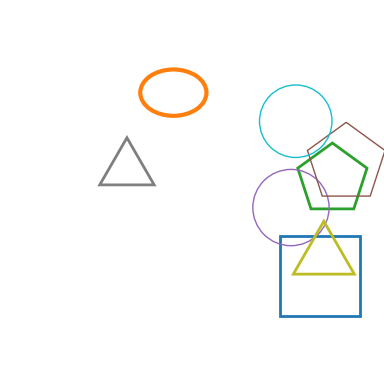[{"shape": "square", "thickness": 2, "radius": 0.52, "center": [0.831, 0.284]}, {"shape": "oval", "thickness": 3, "radius": 0.43, "center": [0.45, 0.759]}, {"shape": "pentagon", "thickness": 2, "radius": 0.47, "center": [0.863, 0.534]}, {"shape": "circle", "thickness": 1, "radius": 0.5, "center": [0.756, 0.461]}, {"shape": "pentagon", "thickness": 1, "radius": 0.53, "center": [0.899, 0.576]}, {"shape": "triangle", "thickness": 2, "radius": 0.41, "center": [0.33, 0.561]}, {"shape": "triangle", "thickness": 2, "radius": 0.46, "center": [0.841, 0.334]}, {"shape": "circle", "thickness": 1, "radius": 0.47, "center": [0.768, 0.685]}]